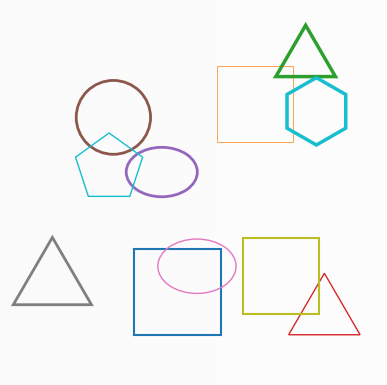[{"shape": "square", "thickness": 1.5, "radius": 0.56, "center": [0.458, 0.241]}, {"shape": "square", "thickness": 0.5, "radius": 0.49, "center": [0.658, 0.73]}, {"shape": "triangle", "thickness": 2.5, "radius": 0.44, "center": [0.789, 0.845]}, {"shape": "triangle", "thickness": 1, "radius": 0.53, "center": [0.837, 0.184]}, {"shape": "oval", "thickness": 2, "radius": 0.46, "center": [0.417, 0.553]}, {"shape": "circle", "thickness": 2, "radius": 0.48, "center": [0.293, 0.695]}, {"shape": "oval", "thickness": 1, "radius": 0.5, "center": [0.508, 0.308]}, {"shape": "triangle", "thickness": 2, "radius": 0.58, "center": [0.135, 0.267]}, {"shape": "square", "thickness": 1.5, "radius": 0.49, "center": [0.726, 0.282]}, {"shape": "pentagon", "thickness": 1, "radius": 0.46, "center": [0.281, 0.564]}, {"shape": "hexagon", "thickness": 2.5, "radius": 0.44, "center": [0.816, 0.711]}]